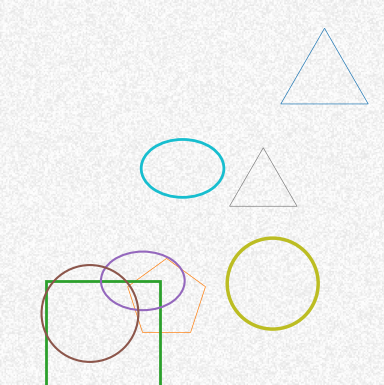[{"shape": "triangle", "thickness": 0.5, "radius": 0.66, "center": [0.843, 0.796]}, {"shape": "pentagon", "thickness": 0.5, "radius": 0.53, "center": [0.433, 0.223]}, {"shape": "square", "thickness": 2, "radius": 0.74, "center": [0.268, 0.124]}, {"shape": "oval", "thickness": 1.5, "radius": 0.54, "center": [0.371, 0.27]}, {"shape": "circle", "thickness": 1.5, "radius": 0.63, "center": [0.234, 0.186]}, {"shape": "triangle", "thickness": 0.5, "radius": 0.51, "center": [0.684, 0.515]}, {"shape": "circle", "thickness": 2.5, "radius": 0.59, "center": [0.708, 0.263]}, {"shape": "oval", "thickness": 2, "radius": 0.54, "center": [0.474, 0.563]}]